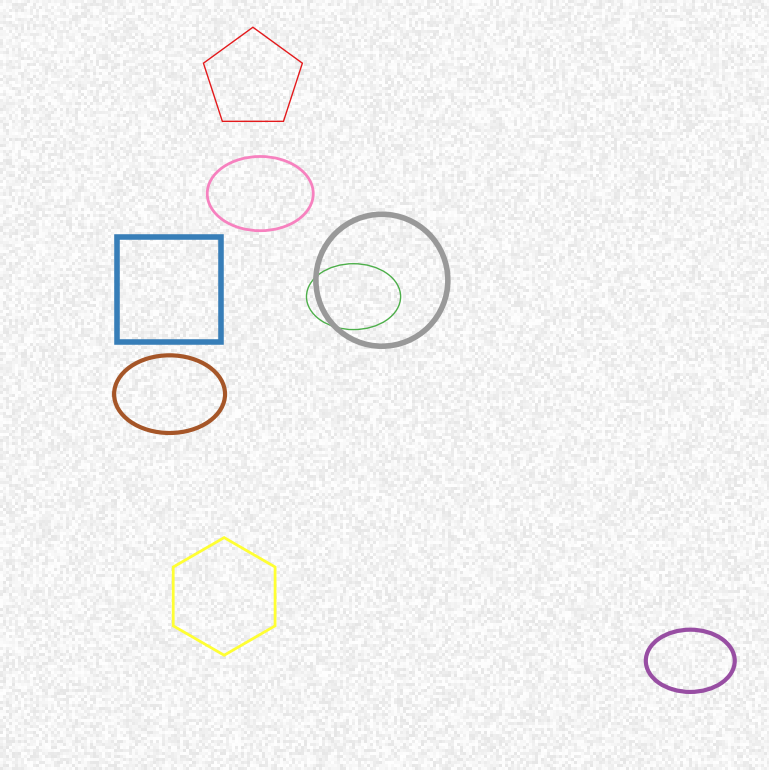[{"shape": "pentagon", "thickness": 0.5, "radius": 0.34, "center": [0.328, 0.897]}, {"shape": "square", "thickness": 2, "radius": 0.34, "center": [0.219, 0.624]}, {"shape": "oval", "thickness": 0.5, "radius": 0.31, "center": [0.459, 0.615]}, {"shape": "oval", "thickness": 1.5, "radius": 0.29, "center": [0.896, 0.142]}, {"shape": "hexagon", "thickness": 1, "radius": 0.38, "center": [0.291, 0.225]}, {"shape": "oval", "thickness": 1.5, "radius": 0.36, "center": [0.22, 0.488]}, {"shape": "oval", "thickness": 1, "radius": 0.34, "center": [0.338, 0.749]}, {"shape": "circle", "thickness": 2, "radius": 0.43, "center": [0.496, 0.636]}]